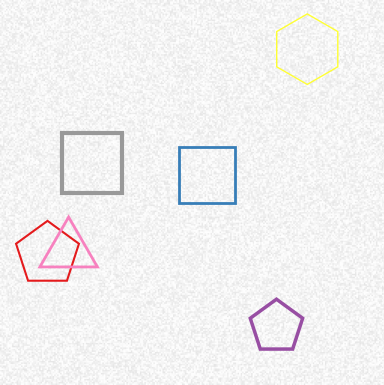[{"shape": "pentagon", "thickness": 1.5, "radius": 0.43, "center": [0.123, 0.34]}, {"shape": "square", "thickness": 2, "radius": 0.36, "center": [0.537, 0.545]}, {"shape": "pentagon", "thickness": 2.5, "radius": 0.36, "center": [0.718, 0.151]}, {"shape": "hexagon", "thickness": 1, "radius": 0.46, "center": [0.798, 0.872]}, {"shape": "triangle", "thickness": 2, "radius": 0.43, "center": [0.178, 0.35]}, {"shape": "square", "thickness": 3, "radius": 0.39, "center": [0.239, 0.577]}]